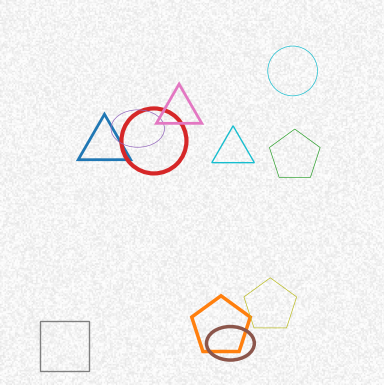[{"shape": "triangle", "thickness": 2, "radius": 0.39, "center": [0.271, 0.625]}, {"shape": "pentagon", "thickness": 2.5, "radius": 0.4, "center": [0.574, 0.152]}, {"shape": "pentagon", "thickness": 0.5, "radius": 0.35, "center": [0.766, 0.595]}, {"shape": "circle", "thickness": 3, "radius": 0.42, "center": [0.4, 0.634]}, {"shape": "oval", "thickness": 0.5, "radius": 0.35, "center": [0.358, 0.666]}, {"shape": "oval", "thickness": 2.5, "radius": 0.31, "center": [0.598, 0.108]}, {"shape": "triangle", "thickness": 2, "radius": 0.34, "center": [0.465, 0.714]}, {"shape": "square", "thickness": 1, "radius": 0.32, "center": [0.168, 0.101]}, {"shape": "pentagon", "thickness": 0.5, "radius": 0.36, "center": [0.702, 0.207]}, {"shape": "circle", "thickness": 0.5, "radius": 0.32, "center": [0.76, 0.816]}, {"shape": "triangle", "thickness": 1, "radius": 0.32, "center": [0.605, 0.609]}]